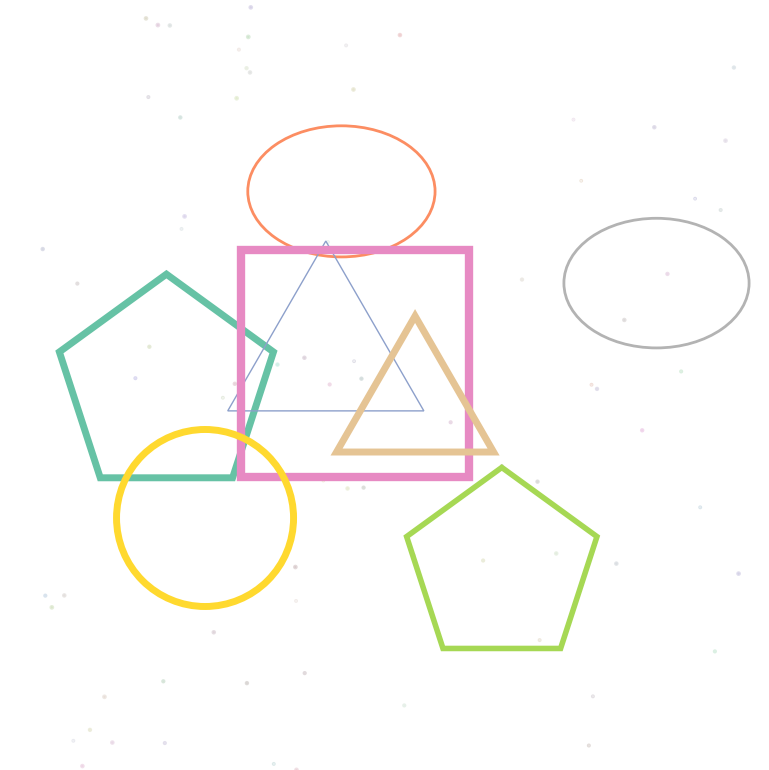[{"shape": "pentagon", "thickness": 2.5, "radius": 0.73, "center": [0.216, 0.498]}, {"shape": "oval", "thickness": 1, "radius": 0.61, "center": [0.443, 0.751]}, {"shape": "triangle", "thickness": 0.5, "radius": 0.74, "center": [0.423, 0.54]}, {"shape": "square", "thickness": 3, "radius": 0.74, "center": [0.461, 0.528]}, {"shape": "pentagon", "thickness": 2, "radius": 0.65, "center": [0.652, 0.263]}, {"shape": "circle", "thickness": 2.5, "radius": 0.57, "center": [0.266, 0.327]}, {"shape": "triangle", "thickness": 2.5, "radius": 0.59, "center": [0.539, 0.472]}, {"shape": "oval", "thickness": 1, "radius": 0.6, "center": [0.853, 0.632]}]